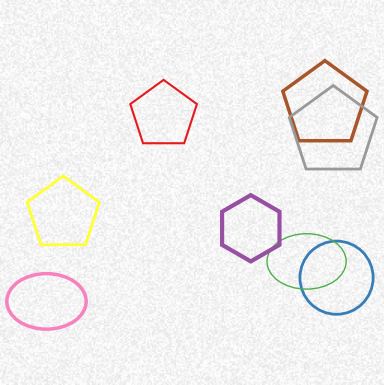[{"shape": "pentagon", "thickness": 1.5, "radius": 0.45, "center": [0.425, 0.702]}, {"shape": "circle", "thickness": 2, "radius": 0.48, "center": [0.874, 0.279]}, {"shape": "oval", "thickness": 1, "radius": 0.51, "center": [0.796, 0.321]}, {"shape": "hexagon", "thickness": 3, "radius": 0.43, "center": [0.651, 0.407]}, {"shape": "pentagon", "thickness": 2, "radius": 0.49, "center": [0.164, 0.444]}, {"shape": "pentagon", "thickness": 2.5, "radius": 0.57, "center": [0.844, 0.727]}, {"shape": "oval", "thickness": 2.5, "radius": 0.52, "center": [0.121, 0.217]}, {"shape": "pentagon", "thickness": 2, "radius": 0.6, "center": [0.866, 0.658]}]